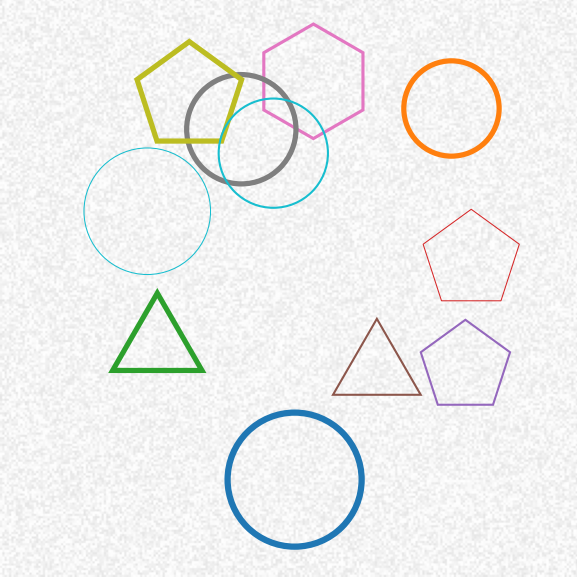[{"shape": "circle", "thickness": 3, "radius": 0.58, "center": [0.51, 0.169]}, {"shape": "circle", "thickness": 2.5, "radius": 0.41, "center": [0.782, 0.811]}, {"shape": "triangle", "thickness": 2.5, "radius": 0.45, "center": [0.272, 0.402]}, {"shape": "pentagon", "thickness": 0.5, "radius": 0.44, "center": [0.816, 0.549]}, {"shape": "pentagon", "thickness": 1, "radius": 0.41, "center": [0.806, 0.364]}, {"shape": "triangle", "thickness": 1, "radius": 0.44, "center": [0.653, 0.359]}, {"shape": "hexagon", "thickness": 1.5, "radius": 0.5, "center": [0.543, 0.858]}, {"shape": "circle", "thickness": 2.5, "radius": 0.47, "center": [0.418, 0.775]}, {"shape": "pentagon", "thickness": 2.5, "radius": 0.48, "center": [0.328, 0.832]}, {"shape": "circle", "thickness": 1, "radius": 0.47, "center": [0.473, 0.734]}, {"shape": "circle", "thickness": 0.5, "radius": 0.55, "center": [0.255, 0.633]}]